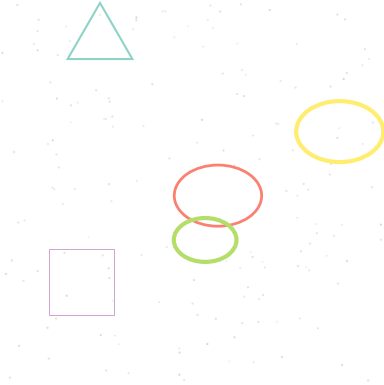[{"shape": "triangle", "thickness": 1.5, "radius": 0.49, "center": [0.26, 0.895]}, {"shape": "oval", "thickness": 2, "radius": 0.57, "center": [0.566, 0.492]}, {"shape": "oval", "thickness": 3, "radius": 0.41, "center": [0.533, 0.377]}, {"shape": "square", "thickness": 0.5, "radius": 0.43, "center": [0.211, 0.268]}, {"shape": "oval", "thickness": 3, "radius": 0.57, "center": [0.882, 0.658]}]